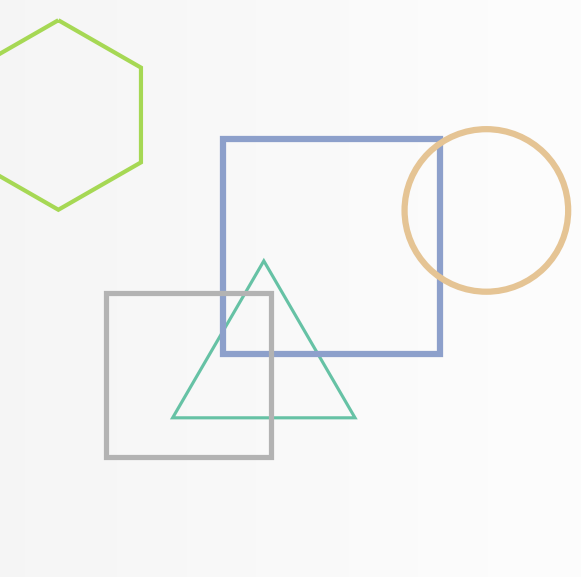[{"shape": "triangle", "thickness": 1.5, "radius": 0.91, "center": [0.454, 0.366]}, {"shape": "square", "thickness": 3, "radius": 0.93, "center": [0.57, 0.572]}, {"shape": "hexagon", "thickness": 2, "radius": 0.82, "center": [0.1, 0.8]}, {"shape": "circle", "thickness": 3, "radius": 0.7, "center": [0.837, 0.635]}, {"shape": "square", "thickness": 2.5, "radius": 0.71, "center": [0.325, 0.35]}]